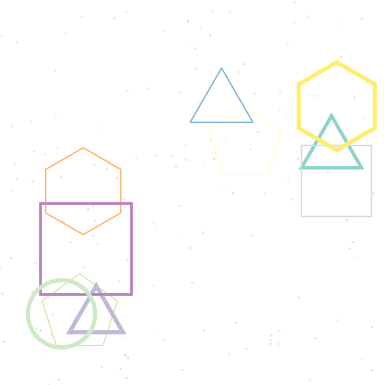[{"shape": "triangle", "thickness": 2.5, "radius": 0.45, "center": [0.861, 0.609]}, {"shape": "pentagon", "thickness": 0.5, "radius": 0.5, "center": [0.637, 0.625]}, {"shape": "triangle", "thickness": 3, "radius": 0.4, "center": [0.25, 0.177]}, {"shape": "triangle", "thickness": 1, "radius": 0.47, "center": [0.575, 0.729]}, {"shape": "hexagon", "thickness": 1, "radius": 0.56, "center": [0.216, 0.503]}, {"shape": "pentagon", "thickness": 0.5, "radius": 0.51, "center": [0.207, 0.186]}, {"shape": "square", "thickness": 1, "radius": 0.46, "center": [0.873, 0.531]}, {"shape": "square", "thickness": 2, "radius": 0.59, "center": [0.222, 0.355]}, {"shape": "circle", "thickness": 3, "radius": 0.44, "center": [0.16, 0.185]}, {"shape": "hexagon", "thickness": 3, "radius": 0.57, "center": [0.875, 0.724]}]